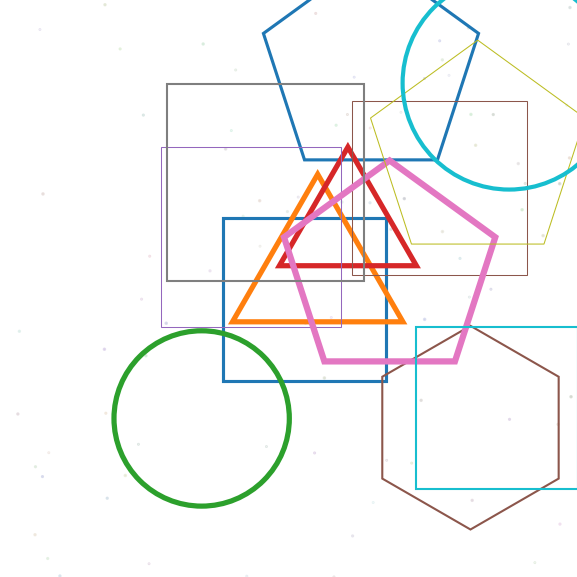[{"shape": "square", "thickness": 1.5, "radius": 0.7, "center": [0.527, 0.48]}, {"shape": "pentagon", "thickness": 1.5, "radius": 0.98, "center": [0.642, 0.881]}, {"shape": "triangle", "thickness": 2.5, "radius": 0.85, "center": [0.55, 0.527]}, {"shape": "circle", "thickness": 2.5, "radius": 0.76, "center": [0.349, 0.275]}, {"shape": "triangle", "thickness": 2.5, "radius": 0.68, "center": [0.602, 0.607]}, {"shape": "square", "thickness": 0.5, "radius": 0.78, "center": [0.435, 0.589]}, {"shape": "square", "thickness": 0.5, "radius": 0.75, "center": [0.761, 0.674]}, {"shape": "hexagon", "thickness": 1, "radius": 0.88, "center": [0.815, 0.259]}, {"shape": "pentagon", "thickness": 3, "radius": 0.96, "center": [0.675, 0.529]}, {"shape": "square", "thickness": 1, "radius": 0.85, "center": [0.459, 0.683]}, {"shape": "pentagon", "thickness": 0.5, "radius": 0.98, "center": [0.827, 0.734]}, {"shape": "square", "thickness": 1, "radius": 0.7, "center": [0.861, 0.292]}, {"shape": "circle", "thickness": 2, "radius": 0.92, "center": [0.882, 0.855]}]